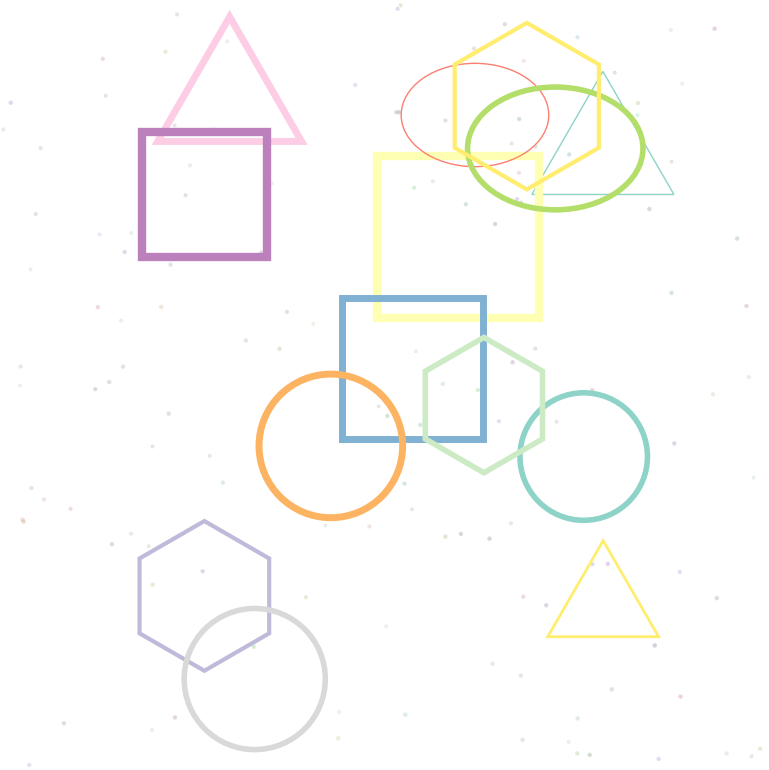[{"shape": "circle", "thickness": 2, "radius": 0.41, "center": [0.758, 0.407]}, {"shape": "triangle", "thickness": 0.5, "radius": 0.53, "center": [0.783, 0.801]}, {"shape": "square", "thickness": 3, "radius": 0.53, "center": [0.594, 0.692]}, {"shape": "hexagon", "thickness": 1.5, "radius": 0.49, "center": [0.265, 0.226]}, {"shape": "oval", "thickness": 0.5, "radius": 0.48, "center": [0.617, 0.851]}, {"shape": "square", "thickness": 2.5, "radius": 0.46, "center": [0.535, 0.521]}, {"shape": "circle", "thickness": 2.5, "radius": 0.47, "center": [0.43, 0.421]}, {"shape": "oval", "thickness": 2, "radius": 0.57, "center": [0.721, 0.807]}, {"shape": "triangle", "thickness": 2.5, "radius": 0.54, "center": [0.298, 0.87]}, {"shape": "circle", "thickness": 2, "radius": 0.46, "center": [0.331, 0.118]}, {"shape": "square", "thickness": 3, "radius": 0.41, "center": [0.265, 0.747]}, {"shape": "hexagon", "thickness": 2, "radius": 0.44, "center": [0.628, 0.474]}, {"shape": "hexagon", "thickness": 1.5, "radius": 0.54, "center": [0.684, 0.862]}, {"shape": "triangle", "thickness": 1, "radius": 0.42, "center": [0.783, 0.215]}]